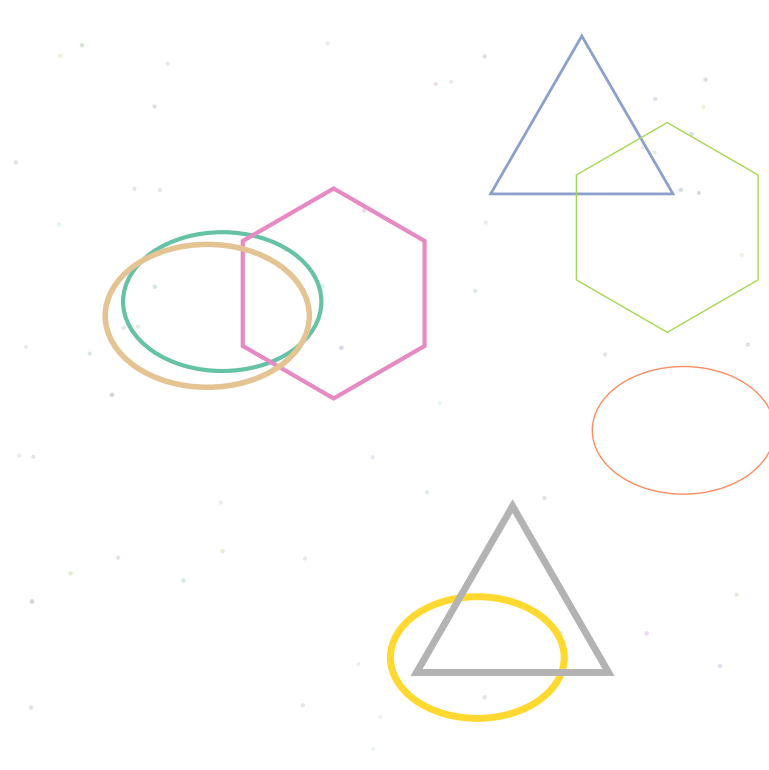[{"shape": "oval", "thickness": 1.5, "radius": 0.64, "center": [0.289, 0.608]}, {"shape": "oval", "thickness": 0.5, "radius": 0.59, "center": [0.888, 0.441]}, {"shape": "triangle", "thickness": 1, "radius": 0.68, "center": [0.756, 0.817]}, {"shape": "hexagon", "thickness": 1.5, "radius": 0.68, "center": [0.433, 0.619]}, {"shape": "hexagon", "thickness": 0.5, "radius": 0.68, "center": [0.867, 0.705]}, {"shape": "oval", "thickness": 2.5, "radius": 0.56, "center": [0.62, 0.146]}, {"shape": "oval", "thickness": 2, "radius": 0.66, "center": [0.269, 0.59]}, {"shape": "triangle", "thickness": 2.5, "radius": 0.72, "center": [0.666, 0.199]}]